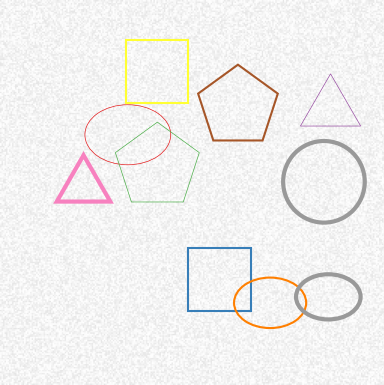[{"shape": "oval", "thickness": 0.5, "radius": 0.56, "center": [0.332, 0.65]}, {"shape": "square", "thickness": 1.5, "radius": 0.4, "center": [0.57, 0.274]}, {"shape": "pentagon", "thickness": 0.5, "radius": 0.57, "center": [0.409, 0.568]}, {"shape": "triangle", "thickness": 0.5, "radius": 0.45, "center": [0.859, 0.718]}, {"shape": "oval", "thickness": 1.5, "radius": 0.47, "center": [0.702, 0.213]}, {"shape": "square", "thickness": 1.5, "radius": 0.41, "center": [0.408, 0.814]}, {"shape": "pentagon", "thickness": 1.5, "radius": 0.54, "center": [0.618, 0.723]}, {"shape": "triangle", "thickness": 3, "radius": 0.4, "center": [0.217, 0.517]}, {"shape": "oval", "thickness": 3, "radius": 0.42, "center": [0.853, 0.229]}, {"shape": "circle", "thickness": 3, "radius": 0.53, "center": [0.841, 0.528]}]